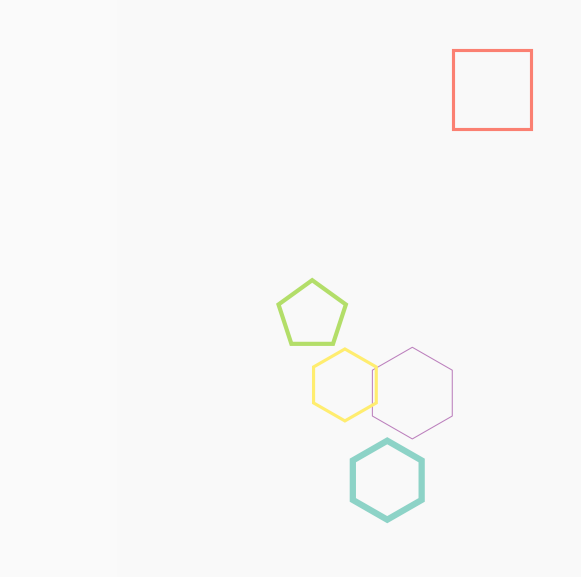[{"shape": "hexagon", "thickness": 3, "radius": 0.34, "center": [0.666, 0.168]}, {"shape": "square", "thickness": 1.5, "radius": 0.34, "center": [0.846, 0.844]}, {"shape": "pentagon", "thickness": 2, "radius": 0.3, "center": [0.537, 0.453]}, {"shape": "hexagon", "thickness": 0.5, "radius": 0.4, "center": [0.709, 0.318]}, {"shape": "hexagon", "thickness": 1.5, "radius": 0.31, "center": [0.593, 0.333]}]